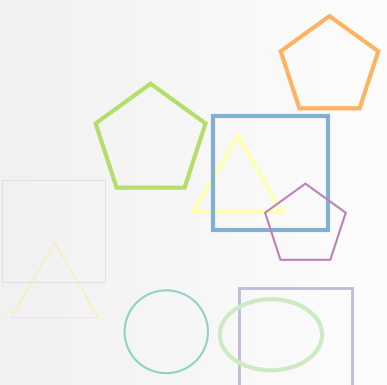[{"shape": "circle", "thickness": 1.5, "radius": 0.54, "center": [0.429, 0.138]}, {"shape": "triangle", "thickness": 3, "radius": 0.66, "center": [0.614, 0.516]}, {"shape": "square", "thickness": 2, "radius": 0.73, "center": [0.763, 0.107]}, {"shape": "square", "thickness": 3, "radius": 0.74, "center": [0.699, 0.552]}, {"shape": "pentagon", "thickness": 3, "radius": 0.66, "center": [0.85, 0.826]}, {"shape": "pentagon", "thickness": 3, "radius": 0.75, "center": [0.389, 0.633]}, {"shape": "square", "thickness": 0.5, "radius": 0.66, "center": [0.137, 0.399]}, {"shape": "pentagon", "thickness": 1.5, "radius": 0.55, "center": [0.788, 0.414]}, {"shape": "oval", "thickness": 3, "radius": 0.66, "center": [0.699, 0.13]}, {"shape": "triangle", "thickness": 0.5, "radius": 0.65, "center": [0.141, 0.24]}]